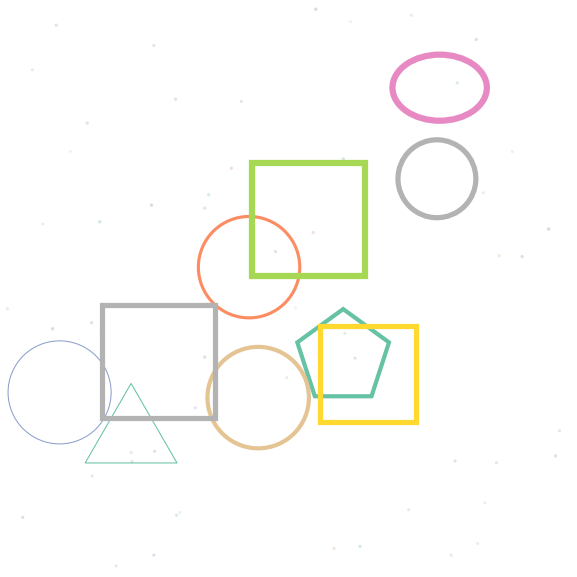[{"shape": "pentagon", "thickness": 2, "radius": 0.42, "center": [0.594, 0.38]}, {"shape": "triangle", "thickness": 0.5, "radius": 0.46, "center": [0.227, 0.243]}, {"shape": "circle", "thickness": 1.5, "radius": 0.44, "center": [0.431, 0.537]}, {"shape": "circle", "thickness": 0.5, "radius": 0.45, "center": [0.103, 0.32]}, {"shape": "oval", "thickness": 3, "radius": 0.41, "center": [0.761, 0.847]}, {"shape": "square", "thickness": 3, "radius": 0.49, "center": [0.534, 0.619]}, {"shape": "square", "thickness": 2.5, "radius": 0.42, "center": [0.637, 0.351]}, {"shape": "circle", "thickness": 2, "radius": 0.44, "center": [0.447, 0.311]}, {"shape": "square", "thickness": 2.5, "radius": 0.49, "center": [0.274, 0.373]}, {"shape": "circle", "thickness": 2.5, "radius": 0.34, "center": [0.757, 0.69]}]